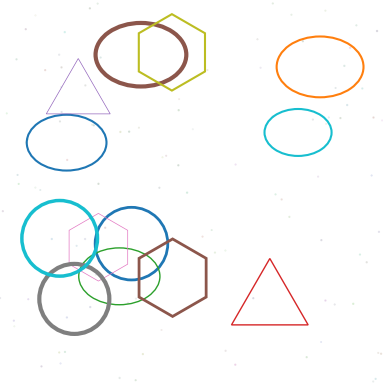[{"shape": "oval", "thickness": 1.5, "radius": 0.52, "center": [0.173, 0.629]}, {"shape": "circle", "thickness": 2, "radius": 0.47, "center": [0.341, 0.367]}, {"shape": "oval", "thickness": 1.5, "radius": 0.56, "center": [0.831, 0.826]}, {"shape": "oval", "thickness": 1, "radius": 0.53, "center": [0.31, 0.282]}, {"shape": "triangle", "thickness": 1, "radius": 0.57, "center": [0.701, 0.214]}, {"shape": "triangle", "thickness": 0.5, "radius": 0.48, "center": [0.203, 0.752]}, {"shape": "oval", "thickness": 3, "radius": 0.59, "center": [0.366, 0.858]}, {"shape": "hexagon", "thickness": 2, "radius": 0.5, "center": [0.448, 0.279]}, {"shape": "hexagon", "thickness": 0.5, "radius": 0.44, "center": [0.256, 0.358]}, {"shape": "circle", "thickness": 3, "radius": 0.45, "center": [0.193, 0.224]}, {"shape": "hexagon", "thickness": 1.5, "radius": 0.5, "center": [0.446, 0.864]}, {"shape": "circle", "thickness": 2.5, "radius": 0.49, "center": [0.155, 0.381]}, {"shape": "oval", "thickness": 1.5, "radius": 0.44, "center": [0.774, 0.656]}]